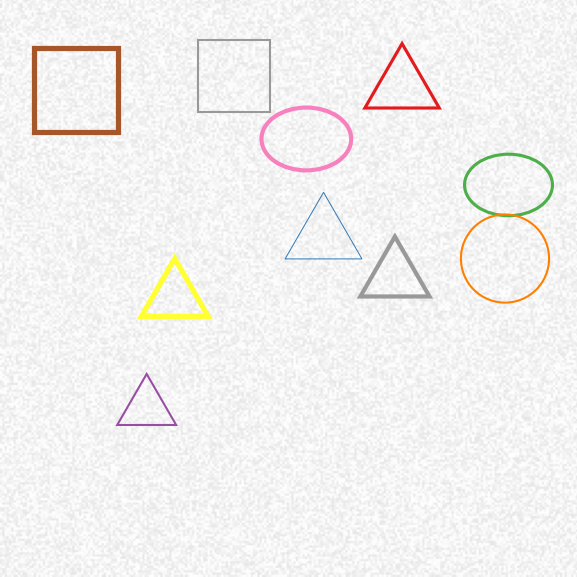[{"shape": "triangle", "thickness": 1.5, "radius": 0.37, "center": [0.696, 0.849]}, {"shape": "triangle", "thickness": 0.5, "radius": 0.38, "center": [0.56, 0.589]}, {"shape": "oval", "thickness": 1.5, "radius": 0.38, "center": [0.881, 0.679]}, {"shape": "triangle", "thickness": 1, "radius": 0.29, "center": [0.254, 0.293]}, {"shape": "circle", "thickness": 1, "radius": 0.38, "center": [0.874, 0.551]}, {"shape": "triangle", "thickness": 2.5, "radius": 0.33, "center": [0.303, 0.485]}, {"shape": "square", "thickness": 2.5, "radius": 0.36, "center": [0.132, 0.844]}, {"shape": "oval", "thickness": 2, "radius": 0.39, "center": [0.53, 0.758]}, {"shape": "triangle", "thickness": 2, "radius": 0.35, "center": [0.684, 0.52]}, {"shape": "square", "thickness": 1, "radius": 0.31, "center": [0.405, 0.868]}]